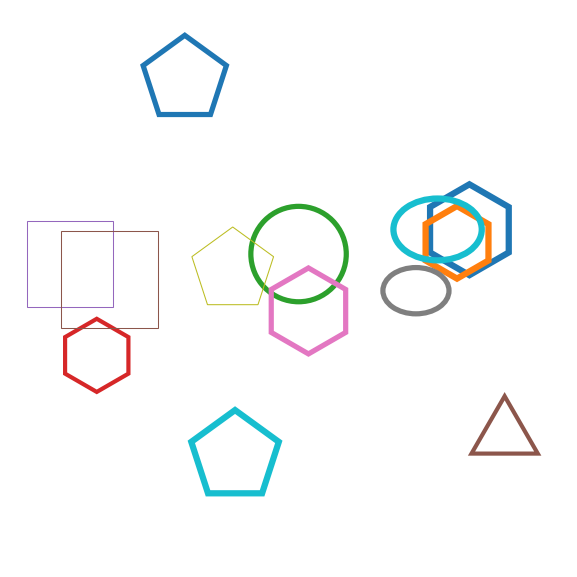[{"shape": "pentagon", "thickness": 2.5, "radius": 0.38, "center": [0.32, 0.862]}, {"shape": "hexagon", "thickness": 3, "radius": 0.39, "center": [0.813, 0.601]}, {"shape": "hexagon", "thickness": 3, "radius": 0.31, "center": [0.791, 0.58]}, {"shape": "circle", "thickness": 2.5, "radius": 0.41, "center": [0.517, 0.559]}, {"shape": "hexagon", "thickness": 2, "radius": 0.32, "center": [0.168, 0.384]}, {"shape": "square", "thickness": 0.5, "radius": 0.37, "center": [0.121, 0.542]}, {"shape": "triangle", "thickness": 2, "radius": 0.33, "center": [0.874, 0.247]}, {"shape": "square", "thickness": 0.5, "radius": 0.42, "center": [0.189, 0.514]}, {"shape": "hexagon", "thickness": 2.5, "radius": 0.37, "center": [0.534, 0.461]}, {"shape": "oval", "thickness": 2.5, "radius": 0.29, "center": [0.72, 0.496]}, {"shape": "pentagon", "thickness": 0.5, "radius": 0.37, "center": [0.403, 0.532]}, {"shape": "pentagon", "thickness": 3, "radius": 0.4, "center": [0.407, 0.209]}, {"shape": "oval", "thickness": 3, "radius": 0.38, "center": [0.758, 0.602]}]